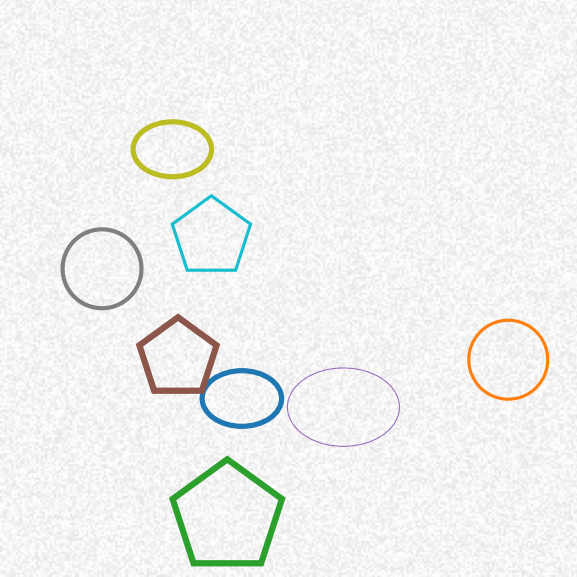[{"shape": "oval", "thickness": 2.5, "radius": 0.34, "center": [0.419, 0.309]}, {"shape": "circle", "thickness": 1.5, "radius": 0.34, "center": [0.88, 0.376]}, {"shape": "pentagon", "thickness": 3, "radius": 0.5, "center": [0.394, 0.104]}, {"shape": "oval", "thickness": 0.5, "radius": 0.48, "center": [0.595, 0.294]}, {"shape": "pentagon", "thickness": 3, "radius": 0.35, "center": [0.308, 0.379]}, {"shape": "circle", "thickness": 2, "radius": 0.34, "center": [0.177, 0.534]}, {"shape": "oval", "thickness": 2.5, "radius": 0.34, "center": [0.298, 0.741]}, {"shape": "pentagon", "thickness": 1.5, "radius": 0.36, "center": [0.366, 0.589]}]